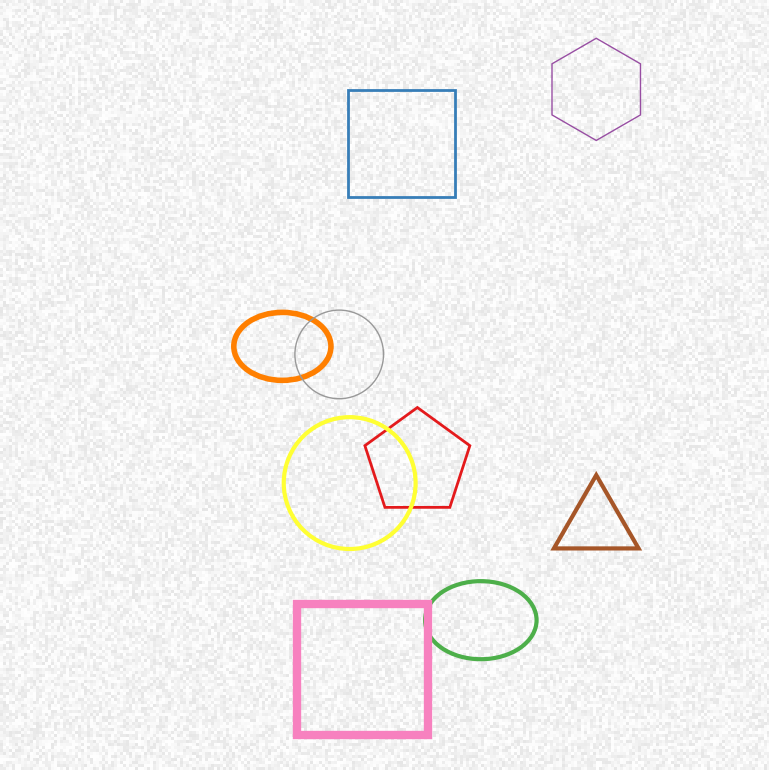[{"shape": "pentagon", "thickness": 1, "radius": 0.36, "center": [0.542, 0.399]}, {"shape": "square", "thickness": 1, "radius": 0.35, "center": [0.521, 0.814]}, {"shape": "oval", "thickness": 1.5, "radius": 0.36, "center": [0.624, 0.195]}, {"shape": "hexagon", "thickness": 0.5, "radius": 0.33, "center": [0.774, 0.884]}, {"shape": "oval", "thickness": 2, "radius": 0.32, "center": [0.367, 0.55]}, {"shape": "circle", "thickness": 1.5, "radius": 0.43, "center": [0.454, 0.373]}, {"shape": "triangle", "thickness": 1.5, "radius": 0.32, "center": [0.774, 0.319]}, {"shape": "square", "thickness": 3, "radius": 0.42, "center": [0.471, 0.13]}, {"shape": "circle", "thickness": 0.5, "radius": 0.29, "center": [0.441, 0.54]}]